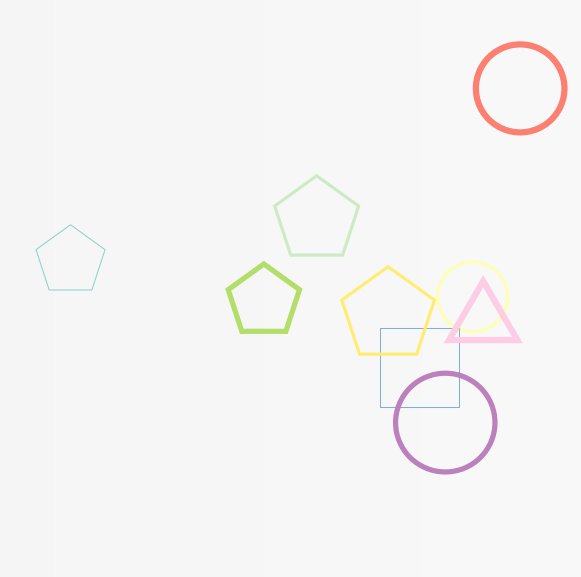[{"shape": "pentagon", "thickness": 0.5, "radius": 0.31, "center": [0.121, 0.548]}, {"shape": "circle", "thickness": 1.5, "radius": 0.3, "center": [0.813, 0.485]}, {"shape": "circle", "thickness": 3, "radius": 0.38, "center": [0.895, 0.846]}, {"shape": "square", "thickness": 0.5, "radius": 0.34, "center": [0.722, 0.363]}, {"shape": "pentagon", "thickness": 2.5, "radius": 0.32, "center": [0.454, 0.478]}, {"shape": "triangle", "thickness": 3, "radius": 0.34, "center": [0.831, 0.444]}, {"shape": "circle", "thickness": 2.5, "radius": 0.43, "center": [0.766, 0.267]}, {"shape": "pentagon", "thickness": 1.5, "radius": 0.38, "center": [0.545, 0.619]}, {"shape": "pentagon", "thickness": 1.5, "radius": 0.42, "center": [0.668, 0.454]}]